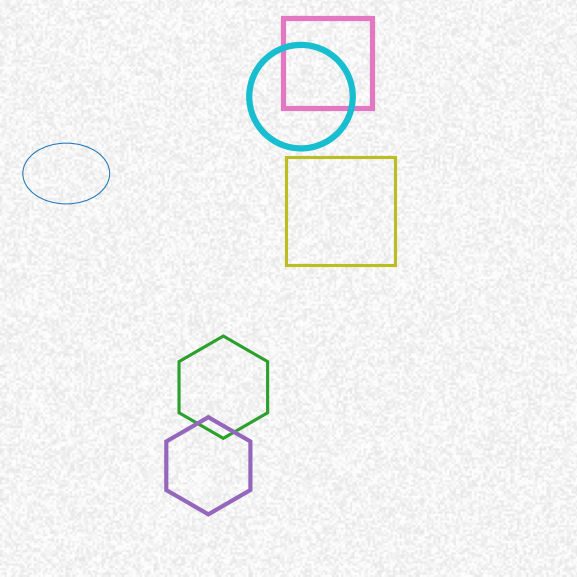[{"shape": "oval", "thickness": 0.5, "radius": 0.38, "center": [0.115, 0.699]}, {"shape": "hexagon", "thickness": 1.5, "radius": 0.44, "center": [0.387, 0.329]}, {"shape": "hexagon", "thickness": 2, "radius": 0.42, "center": [0.361, 0.193]}, {"shape": "square", "thickness": 2.5, "radius": 0.39, "center": [0.567, 0.89]}, {"shape": "square", "thickness": 1.5, "radius": 0.47, "center": [0.59, 0.634]}, {"shape": "circle", "thickness": 3, "radius": 0.45, "center": [0.521, 0.832]}]